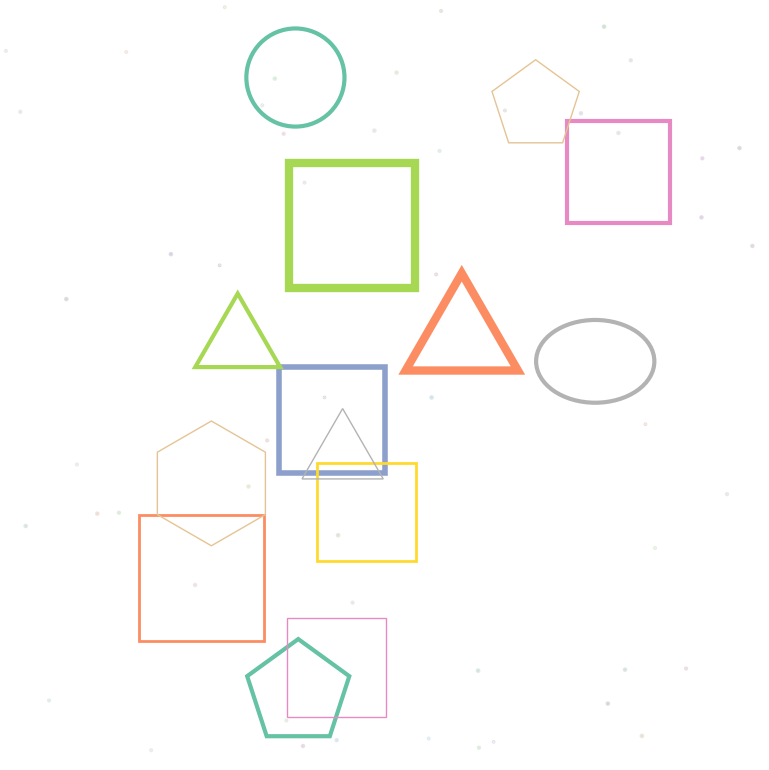[{"shape": "circle", "thickness": 1.5, "radius": 0.32, "center": [0.384, 0.899]}, {"shape": "pentagon", "thickness": 1.5, "radius": 0.35, "center": [0.387, 0.1]}, {"shape": "triangle", "thickness": 3, "radius": 0.42, "center": [0.6, 0.561]}, {"shape": "square", "thickness": 1, "radius": 0.41, "center": [0.262, 0.249]}, {"shape": "square", "thickness": 2, "radius": 0.34, "center": [0.431, 0.454]}, {"shape": "square", "thickness": 0.5, "radius": 0.32, "center": [0.436, 0.133]}, {"shape": "square", "thickness": 1.5, "radius": 0.33, "center": [0.804, 0.777]}, {"shape": "square", "thickness": 3, "radius": 0.41, "center": [0.457, 0.707]}, {"shape": "triangle", "thickness": 1.5, "radius": 0.32, "center": [0.309, 0.555]}, {"shape": "square", "thickness": 1, "radius": 0.32, "center": [0.476, 0.335]}, {"shape": "pentagon", "thickness": 0.5, "radius": 0.3, "center": [0.696, 0.863]}, {"shape": "hexagon", "thickness": 0.5, "radius": 0.41, "center": [0.275, 0.372]}, {"shape": "triangle", "thickness": 0.5, "radius": 0.3, "center": [0.445, 0.408]}, {"shape": "oval", "thickness": 1.5, "radius": 0.38, "center": [0.773, 0.531]}]